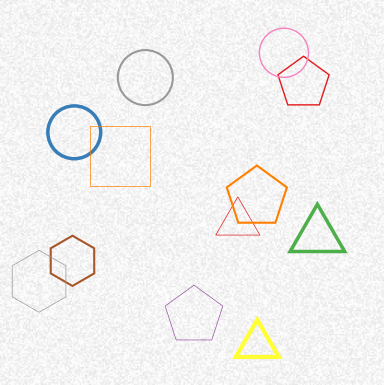[{"shape": "triangle", "thickness": 0.5, "radius": 0.33, "center": [0.618, 0.423]}, {"shape": "pentagon", "thickness": 1, "radius": 0.35, "center": [0.788, 0.784]}, {"shape": "circle", "thickness": 2.5, "radius": 0.34, "center": [0.193, 0.656]}, {"shape": "triangle", "thickness": 2.5, "radius": 0.41, "center": [0.824, 0.388]}, {"shape": "pentagon", "thickness": 0.5, "radius": 0.39, "center": [0.504, 0.181]}, {"shape": "square", "thickness": 0.5, "radius": 0.39, "center": [0.312, 0.594]}, {"shape": "pentagon", "thickness": 1.5, "radius": 0.41, "center": [0.667, 0.488]}, {"shape": "triangle", "thickness": 3, "radius": 0.32, "center": [0.668, 0.105]}, {"shape": "hexagon", "thickness": 1.5, "radius": 0.33, "center": [0.188, 0.323]}, {"shape": "circle", "thickness": 1, "radius": 0.32, "center": [0.738, 0.863]}, {"shape": "circle", "thickness": 1.5, "radius": 0.36, "center": [0.377, 0.798]}, {"shape": "hexagon", "thickness": 0.5, "radius": 0.4, "center": [0.101, 0.269]}]